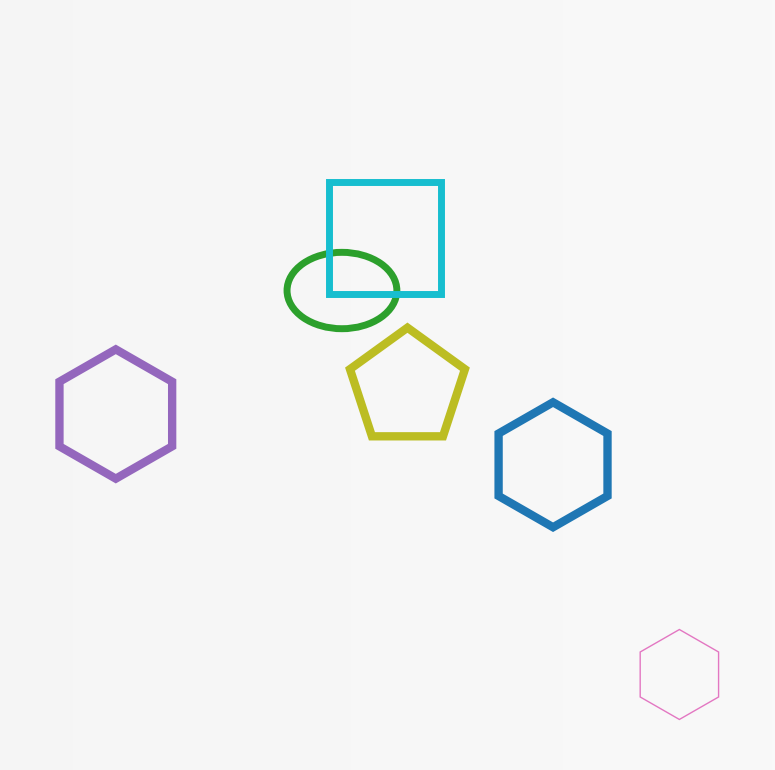[{"shape": "hexagon", "thickness": 3, "radius": 0.41, "center": [0.714, 0.396]}, {"shape": "oval", "thickness": 2.5, "radius": 0.35, "center": [0.441, 0.623]}, {"shape": "hexagon", "thickness": 3, "radius": 0.42, "center": [0.149, 0.462]}, {"shape": "hexagon", "thickness": 0.5, "radius": 0.29, "center": [0.877, 0.124]}, {"shape": "pentagon", "thickness": 3, "radius": 0.39, "center": [0.526, 0.496]}, {"shape": "square", "thickness": 2.5, "radius": 0.36, "center": [0.497, 0.69]}]